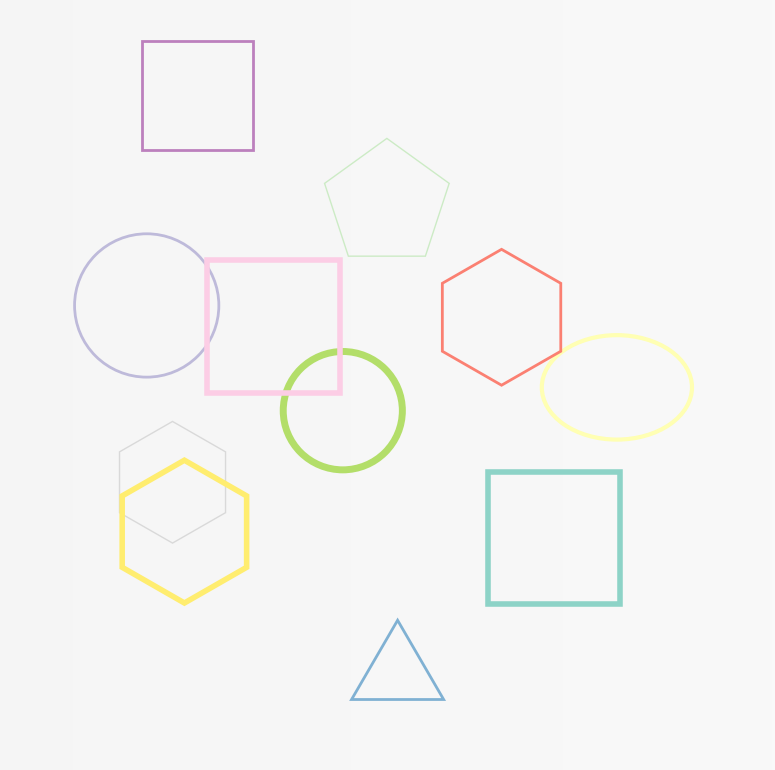[{"shape": "square", "thickness": 2, "radius": 0.43, "center": [0.715, 0.301]}, {"shape": "oval", "thickness": 1.5, "radius": 0.48, "center": [0.796, 0.497]}, {"shape": "circle", "thickness": 1, "radius": 0.47, "center": [0.189, 0.603]}, {"shape": "hexagon", "thickness": 1, "radius": 0.44, "center": [0.647, 0.588]}, {"shape": "triangle", "thickness": 1, "radius": 0.34, "center": [0.513, 0.126]}, {"shape": "circle", "thickness": 2.5, "radius": 0.38, "center": [0.442, 0.467]}, {"shape": "square", "thickness": 2, "radius": 0.43, "center": [0.353, 0.576]}, {"shape": "hexagon", "thickness": 0.5, "radius": 0.39, "center": [0.223, 0.374]}, {"shape": "square", "thickness": 1, "radius": 0.36, "center": [0.255, 0.876]}, {"shape": "pentagon", "thickness": 0.5, "radius": 0.42, "center": [0.499, 0.736]}, {"shape": "hexagon", "thickness": 2, "radius": 0.46, "center": [0.238, 0.31]}]